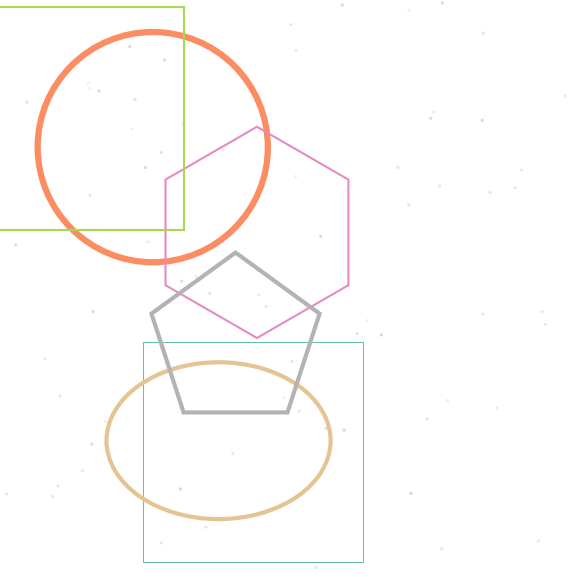[{"shape": "square", "thickness": 0.5, "radius": 0.95, "center": [0.439, 0.216]}, {"shape": "circle", "thickness": 3, "radius": 1.0, "center": [0.265, 0.744]}, {"shape": "hexagon", "thickness": 1, "radius": 0.91, "center": [0.445, 0.597]}, {"shape": "square", "thickness": 1, "radius": 0.97, "center": [0.126, 0.794]}, {"shape": "oval", "thickness": 2, "radius": 0.97, "center": [0.378, 0.236]}, {"shape": "pentagon", "thickness": 2, "radius": 0.77, "center": [0.408, 0.409]}]